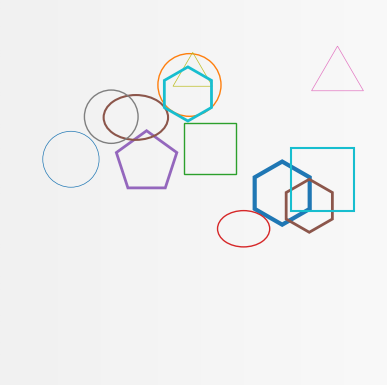[{"shape": "circle", "thickness": 0.5, "radius": 0.36, "center": [0.183, 0.586]}, {"shape": "hexagon", "thickness": 3, "radius": 0.41, "center": [0.728, 0.498]}, {"shape": "circle", "thickness": 1, "radius": 0.41, "center": [0.489, 0.779]}, {"shape": "square", "thickness": 1, "radius": 0.33, "center": [0.542, 0.614]}, {"shape": "oval", "thickness": 1, "radius": 0.34, "center": [0.629, 0.406]}, {"shape": "pentagon", "thickness": 2, "radius": 0.41, "center": [0.378, 0.578]}, {"shape": "oval", "thickness": 1.5, "radius": 0.42, "center": [0.351, 0.695]}, {"shape": "hexagon", "thickness": 2, "radius": 0.34, "center": [0.798, 0.466]}, {"shape": "triangle", "thickness": 0.5, "radius": 0.39, "center": [0.871, 0.803]}, {"shape": "circle", "thickness": 1, "radius": 0.35, "center": [0.287, 0.697]}, {"shape": "triangle", "thickness": 0.5, "radius": 0.29, "center": [0.497, 0.805]}, {"shape": "square", "thickness": 1.5, "radius": 0.41, "center": [0.832, 0.534]}, {"shape": "hexagon", "thickness": 2, "radius": 0.35, "center": [0.485, 0.756]}]